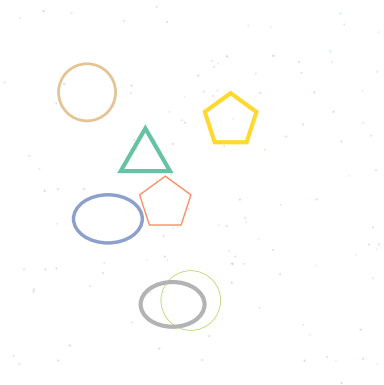[{"shape": "triangle", "thickness": 3, "radius": 0.37, "center": [0.378, 0.593]}, {"shape": "pentagon", "thickness": 1, "radius": 0.35, "center": [0.429, 0.472]}, {"shape": "oval", "thickness": 2.5, "radius": 0.45, "center": [0.28, 0.432]}, {"shape": "circle", "thickness": 0.5, "radius": 0.39, "center": [0.496, 0.219]}, {"shape": "pentagon", "thickness": 3, "radius": 0.35, "center": [0.599, 0.688]}, {"shape": "circle", "thickness": 2, "radius": 0.37, "center": [0.226, 0.76]}, {"shape": "oval", "thickness": 3, "radius": 0.41, "center": [0.448, 0.209]}]